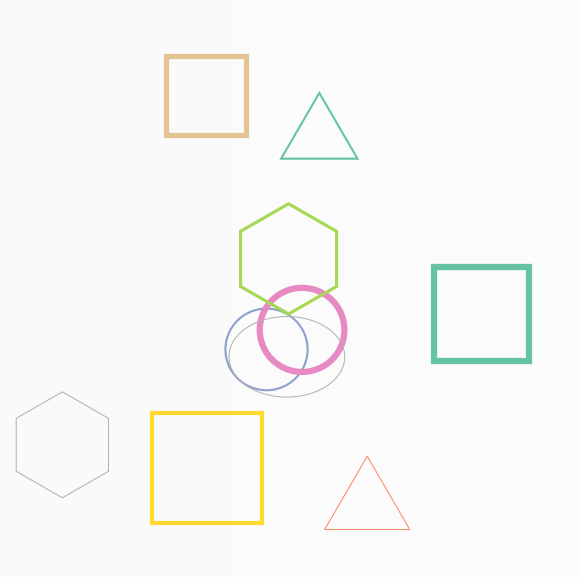[{"shape": "triangle", "thickness": 1, "radius": 0.38, "center": [0.549, 0.762]}, {"shape": "square", "thickness": 3, "radius": 0.41, "center": [0.828, 0.455]}, {"shape": "triangle", "thickness": 0.5, "radius": 0.42, "center": [0.632, 0.124]}, {"shape": "circle", "thickness": 1, "radius": 0.35, "center": [0.459, 0.394]}, {"shape": "circle", "thickness": 3, "radius": 0.36, "center": [0.52, 0.428]}, {"shape": "hexagon", "thickness": 1.5, "radius": 0.48, "center": [0.496, 0.551]}, {"shape": "square", "thickness": 2, "radius": 0.48, "center": [0.356, 0.189]}, {"shape": "square", "thickness": 2.5, "radius": 0.34, "center": [0.354, 0.834]}, {"shape": "oval", "thickness": 0.5, "radius": 0.5, "center": [0.494, 0.381]}, {"shape": "hexagon", "thickness": 0.5, "radius": 0.46, "center": [0.107, 0.229]}]